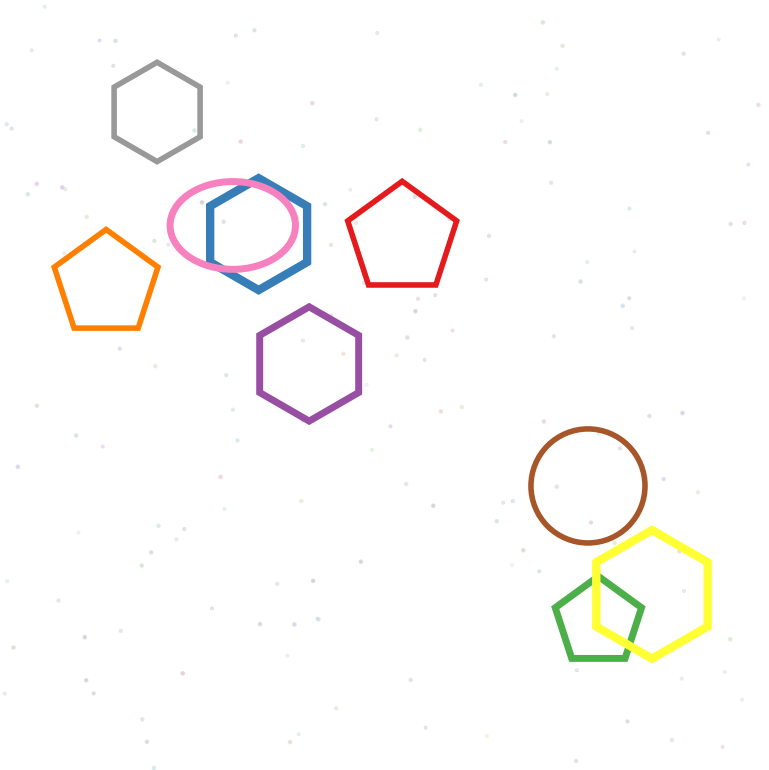[{"shape": "pentagon", "thickness": 2, "radius": 0.37, "center": [0.522, 0.69]}, {"shape": "hexagon", "thickness": 3, "radius": 0.36, "center": [0.336, 0.696]}, {"shape": "pentagon", "thickness": 2.5, "radius": 0.29, "center": [0.777, 0.193]}, {"shape": "hexagon", "thickness": 2.5, "radius": 0.37, "center": [0.402, 0.527]}, {"shape": "pentagon", "thickness": 2, "radius": 0.35, "center": [0.138, 0.631]}, {"shape": "hexagon", "thickness": 3, "radius": 0.42, "center": [0.847, 0.228]}, {"shape": "circle", "thickness": 2, "radius": 0.37, "center": [0.764, 0.369]}, {"shape": "oval", "thickness": 2.5, "radius": 0.41, "center": [0.302, 0.707]}, {"shape": "hexagon", "thickness": 2, "radius": 0.32, "center": [0.204, 0.855]}]